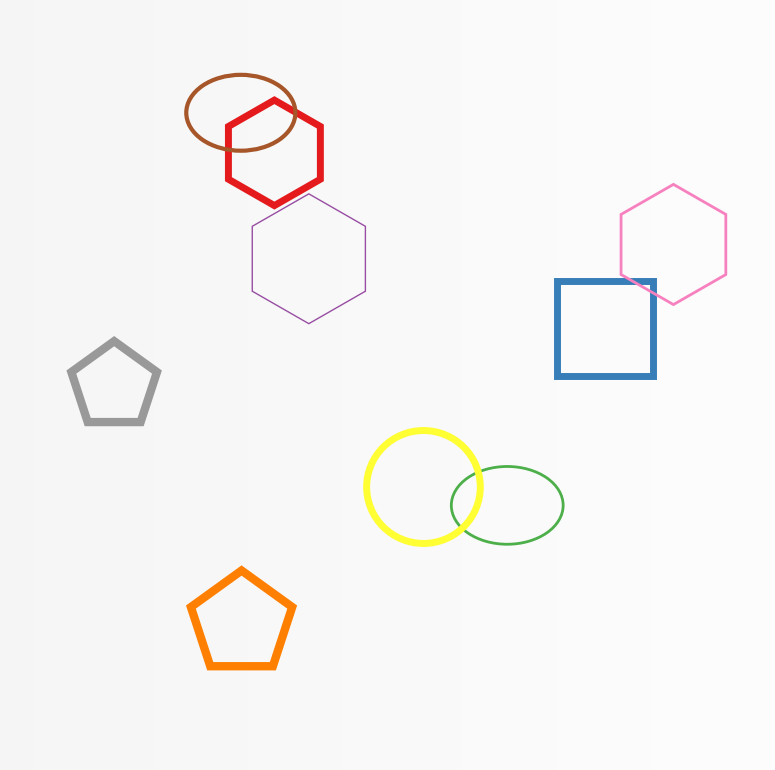[{"shape": "hexagon", "thickness": 2.5, "radius": 0.34, "center": [0.354, 0.801]}, {"shape": "square", "thickness": 2.5, "radius": 0.31, "center": [0.781, 0.573]}, {"shape": "oval", "thickness": 1, "radius": 0.36, "center": [0.654, 0.344]}, {"shape": "hexagon", "thickness": 0.5, "radius": 0.42, "center": [0.398, 0.664]}, {"shape": "pentagon", "thickness": 3, "radius": 0.34, "center": [0.312, 0.19]}, {"shape": "circle", "thickness": 2.5, "radius": 0.37, "center": [0.546, 0.368]}, {"shape": "oval", "thickness": 1.5, "radius": 0.35, "center": [0.311, 0.854]}, {"shape": "hexagon", "thickness": 1, "radius": 0.39, "center": [0.869, 0.682]}, {"shape": "pentagon", "thickness": 3, "radius": 0.29, "center": [0.147, 0.499]}]